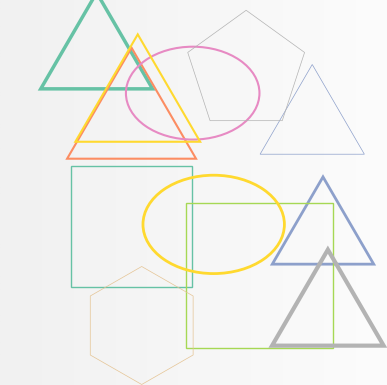[{"shape": "square", "thickness": 1, "radius": 0.79, "center": [0.339, 0.413]}, {"shape": "triangle", "thickness": 2.5, "radius": 0.83, "center": [0.249, 0.853]}, {"shape": "triangle", "thickness": 1.5, "radius": 0.96, "center": [0.34, 0.684]}, {"shape": "triangle", "thickness": 0.5, "radius": 0.78, "center": [0.806, 0.677]}, {"shape": "triangle", "thickness": 2, "radius": 0.76, "center": [0.834, 0.389]}, {"shape": "oval", "thickness": 1.5, "radius": 0.86, "center": [0.497, 0.758]}, {"shape": "square", "thickness": 1, "radius": 0.94, "center": [0.67, 0.284]}, {"shape": "triangle", "thickness": 1.5, "radius": 0.93, "center": [0.355, 0.725]}, {"shape": "oval", "thickness": 2, "radius": 0.91, "center": [0.551, 0.417]}, {"shape": "hexagon", "thickness": 0.5, "radius": 0.77, "center": [0.366, 0.155]}, {"shape": "pentagon", "thickness": 0.5, "radius": 0.79, "center": [0.635, 0.815]}, {"shape": "triangle", "thickness": 3, "radius": 0.83, "center": [0.846, 0.185]}]